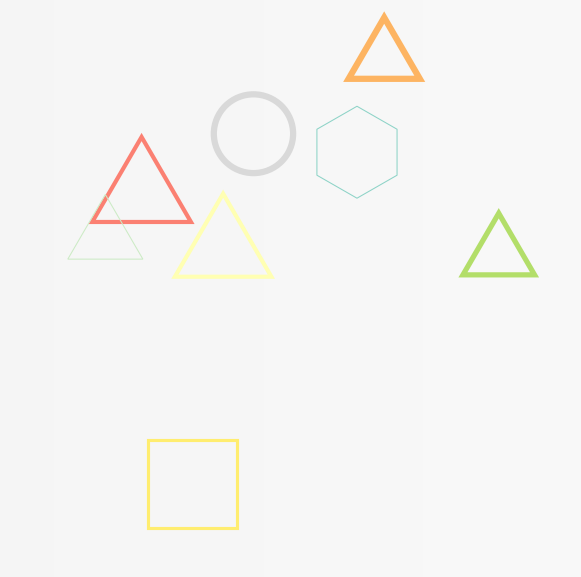[{"shape": "hexagon", "thickness": 0.5, "radius": 0.4, "center": [0.614, 0.736]}, {"shape": "triangle", "thickness": 2, "radius": 0.48, "center": [0.384, 0.568]}, {"shape": "triangle", "thickness": 2, "radius": 0.49, "center": [0.244, 0.664]}, {"shape": "triangle", "thickness": 3, "radius": 0.35, "center": [0.661, 0.898]}, {"shape": "triangle", "thickness": 2.5, "radius": 0.36, "center": [0.858, 0.559]}, {"shape": "circle", "thickness": 3, "radius": 0.34, "center": [0.436, 0.768]}, {"shape": "triangle", "thickness": 0.5, "radius": 0.37, "center": [0.181, 0.588]}, {"shape": "square", "thickness": 1.5, "radius": 0.38, "center": [0.331, 0.161]}]